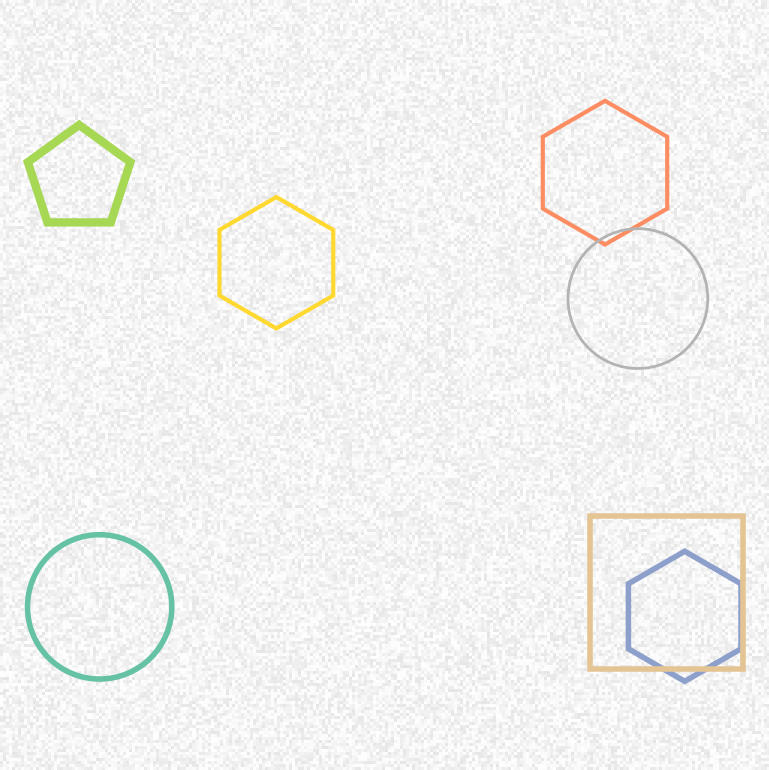[{"shape": "circle", "thickness": 2, "radius": 0.47, "center": [0.129, 0.212]}, {"shape": "hexagon", "thickness": 1.5, "radius": 0.47, "center": [0.786, 0.776]}, {"shape": "hexagon", "thickness": 2, "radius": 0.42, "center": [0.889, 0.2]}, {"shape": "pentagon", "thickness": 3, "radius": 0.35, "center": [0.103, 0.768]}, {"shape": "hexagon", "thickness": 1.5, "radius": 0.43, "center": [0.359, 0.659]}, {"shape": "square", "thickness": 2, "radius": 0.5, "center": [0.865, 0.23]}, {"shape": "circle", "thickness": 1, "radius": 0.45, "center": [0.828, 0.612]}]